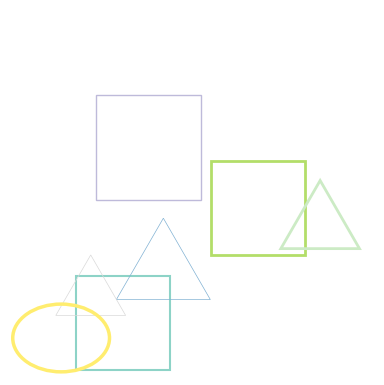[{"shape": "square", "thickness": 1.5, "radius": 0.61, "center": [0.321, 0.161]}, {"shape": "square", "thickness": 1, "radius": 0.68, "center": [0.386, 0.617]}, {"shape": "triangle", "thickness": 0.5, "radius": 0.7, "center": [0.424, 0.292]}, {"shape": "square", "thickness": 2, "radius": 0.61, "center": [0.669, 0.46]}, {"shape": "triangle", "thickness": 0.5, "radius": 0.52, "center": [0.236, 0.233]}, {"shape": "triangle", "thickness": 2, "radius": 0.59, "center": [0.832, 0.413]}, {"shape": "oval", "thickness": 2.5, "radius": 0.63, "center": [0.159, 0.122]}]